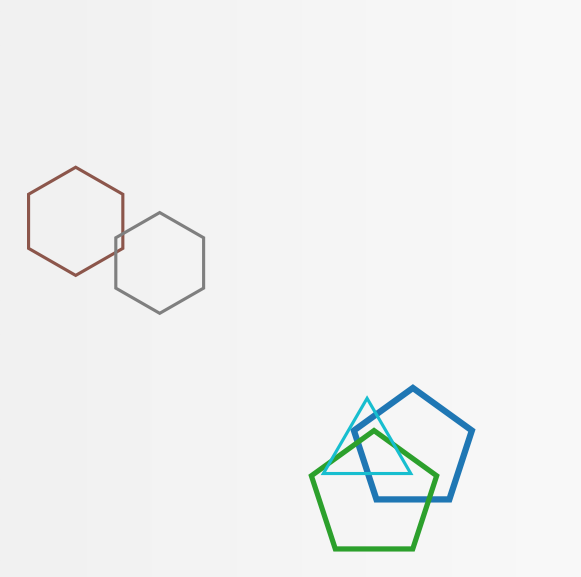[{"shape": "pentagon", "thickness": 3, "radius": 0.53, "center": [0.71, 0.221]}, {"shape": "pentagon", "thickness": 2.5, "radius": 0.57, "center": [0.643, 0.14]}, {"shape": "hexagon", "thickness": 1.5, "radius": 0.47, "center": [0.13, 0.616]}, {"shape": "hexagon", "thickness": 1.5, "radius": 0.44, "center": [0.275, 0.544]}, {"shape": "triangle", "thickness": 1.5, "radius": 0.43, "center": [0.632, 0.223]}]